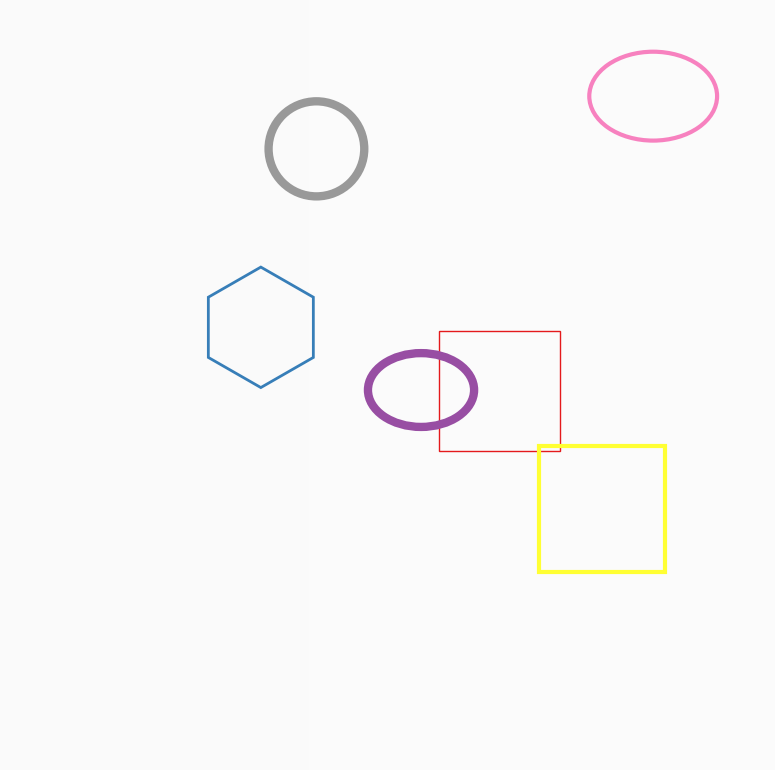[{"shape": "square", "thickness": 0.5, "radius": 0.39, "center": [0.645, 0.492]}, {"shape": "hexagon", "thickness": 1, "radius": 0.39, "center": [0.337, 0.575]}, {"shape": "oval", "thickness": 3, "radius": 0.34, "center": [0.543, 0.493]}, {"shape": "square", "thickness": 1.5, "radius": 0.41, "center": [0.777, 0.339]}, {"shape": "oval", "thickness": 1.5, "radius": 0.41, "center": [0.843, 0.875]}, {"shape": "circle", "thickness": 3, "radius": 0.31, "center": [0.408, 0.807]}]